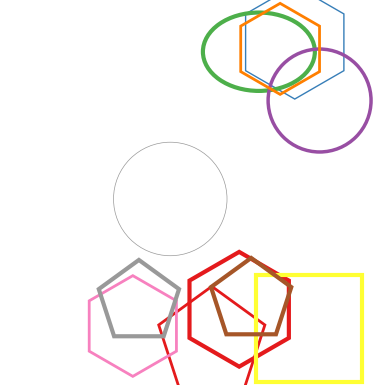[{"shape": "pentagon", "thickness": 2, "radius": 0.72, "center": [0.55, 0.111]}, {"shape": "hexagon", "thickness": 3, "radius": 0.75, "center": [0.621, 0.197]}, {"shape": "hexagon", "thickness": 1, "radius": 0.74, "center": [0.766, 0.89]}, {"shape": "oval", "thickness": 3, "radius": 0.73, "center": [0.672, 0.866]}, {"shape": "circle", "thickness": 2.5, "radius": 0.67, "center": [0.83, 0.739]}, {"shape": "hexagon", "thickness": 2, "radius": 0.59, "center": [0.728, 0.873]}, {"shape": "square", "thickness": 3, "radius": 0.69, "center": [0.802, 0.147]}, {"shape": "pentagon", "thickness": 3, "radius": 0.55, "center": [0.652, 0.22]}, {"shape": "hexagon", "thickness": 2, "radius": 0.65, "center": [0.345, 0.153]}, {"shape": "circle", "thickness": 0.5, "radius": 0.74, "center": [0.442, 0.483]}, {"shape": "pentagon", "thickness": 3, "radius": 0.55, "center": [0.361, 0.215]}]